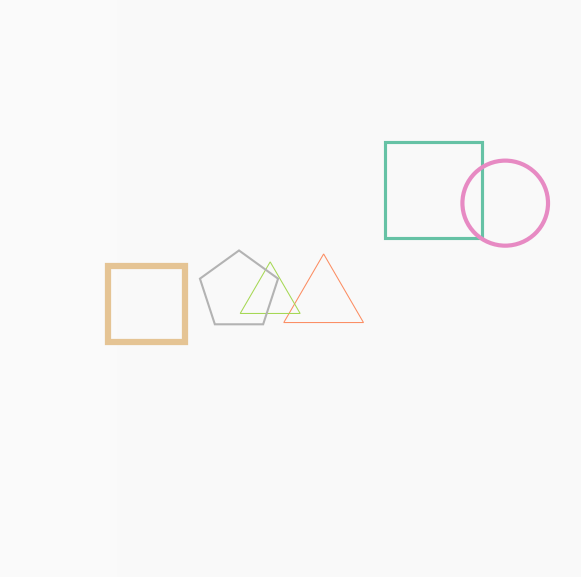[{"shape": "square", "thickness": 1.5, "radius": 0.42, "center": [0.746, 0.67]}, {"shape": "triangle", "thickness": 0.5, "radius": 0.4, "center": [0.557, 0.48]}, {"shape": "circle", "thickness": 2, "radius": 0.37, "center": [0.869, 0.647]}, {"shape": "triangle", "thickness": 0.5, "radius": 0.3, "center": [0.465, 0.486]}, {"shape": "square", "thickness": 3, "radius": 0.33, "center": [0.253, 0.473]}, {"shape": "pentagon", "thickness": 1, "radius": 0.35, "center": [0.411, 0.495]}]